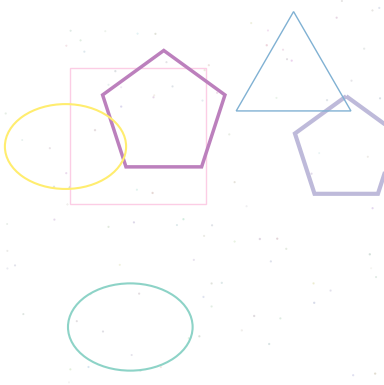[{"shape": "oval", "thickness": 1.5, "radius": 0.81, "center": [0.338, 0.151]}, {"shape": "pentagon", "thickness": 3, "radius": 0.7, "center": [0.899, 0.61]}, {"shape": "triangle", "thickness": 1, "radius": 0.86, "center": [0.763, 0.798]}, {"shape": "square", "thickness": 1, "radius": 0.88, "center": [0.359, 0.647]}, {"shape": "pentagon", "thickness": 2.5, "radius": 0.84, "center": [0.425, 0.702]}, {"shape": "oval", "thickness": 1.5, "radius": 0.79, "center": [0.17, 0.619]}]